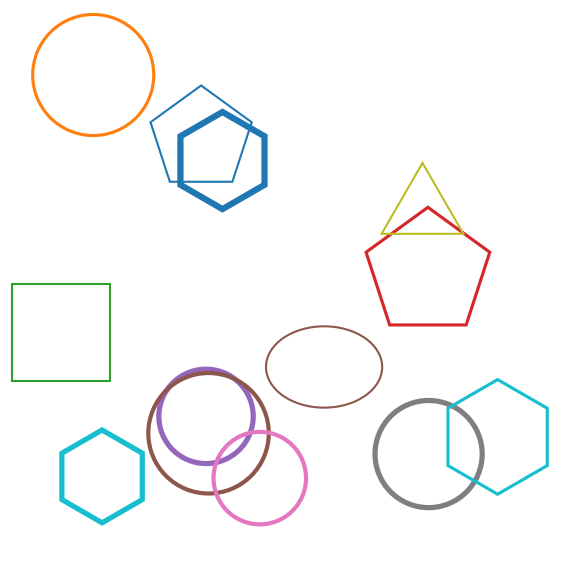[{"shape": "hexagon", "thickness": 3, "radius": 0.42, "center": [0.385, 0.721]}, {"shape": "pentagon", "thickness": 1, "radius": 0.46, "center": [0.348, 0.759]}, {"shape": "circle", "thickness": 1.5, "radius": 0.52, "center": [0.161, 0.869]}, {"shape": "square", "thickness": 1, "radius": 0.42, "center": [0.106, 0.424]}, {"shape": "pentagon", "thickness": 1.5, "radius": 0.56, "center": [0.741, 0.528]}, {"shape": "circle", "thickness": 2.5, "radius": 0.41, "center": [0.357, 0.278]}, {"shape": "circle", "thickness": 2, "radius": 0.52, "center": [0.361, 0.249]}, {"shape": "oval", "thickness": 1, "radius": 0.5, "center": [0.561, 0.364]}, {"shape": "circle", "thickness": 2, "radius": 0.4, "center": [0.45, 0.171]}, {"shape": "circle", "thickness": 2.5, "radius": 0.46, "center": [0.742, 0.213]}, {"shape": "triangle", "thickness": 1, "radius": 0.41, "center": [0.732, 0.635]}, {"shape": "hexagon", "thickness": 1.5, "radius": 0.5, "center": [0.862, 0.243]}, {"shape": "hexagon", "thickness": 2.5, "radius": 0.4, "center": [0.177, 0.174]}]